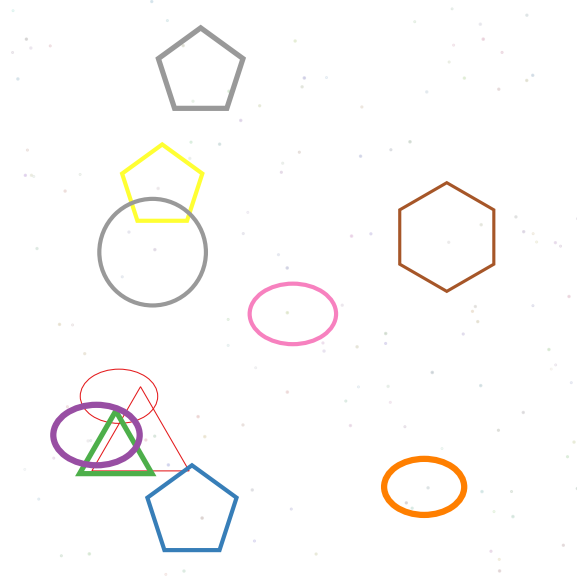[{"shape": "triangle", "thickness": 0.5, "radius": 0.49, "center": [0.243, 0.232]}, {"shape": "oval", "thickness": 0.5, "radius": 0.34, "center": [0.206, 0.313]}, {"shape": "pentagon", "thickness": 2, "radius": 0.41, "center": [0.332, 0.112]}, {"shape": "triangle", "thickness": 2.5, "radius": 0.36, "center": [0.2, 0.215]}, {"shape": "oval", "thickness": 3, "radius": 0.37, "center": [0.167, 0.246]}, {"shape": "oval", "thickness": 3, "radius": 0.35, "center": [0.734, 0.156]}, {"shape": "pentagon", "thickness": 2, "radius": 0.37, "center": [0.281, 0.676]}, {"shape": "hexagon", "thickness": 1.5, "radius": 0.47, "center": [0.774, 0.589]}, {"shape": "oval", "thickness": 2, "radius": 0.37, "center": [0.507, 0.456]}, {"shape": "pentagon", "thickness": 2.5, "radius": 0.39, "center": [0.348, 0.874]}, {"shape": "circle", "thickness": 2, "radius": 0.46, "center": [0.264, 0.562]}]